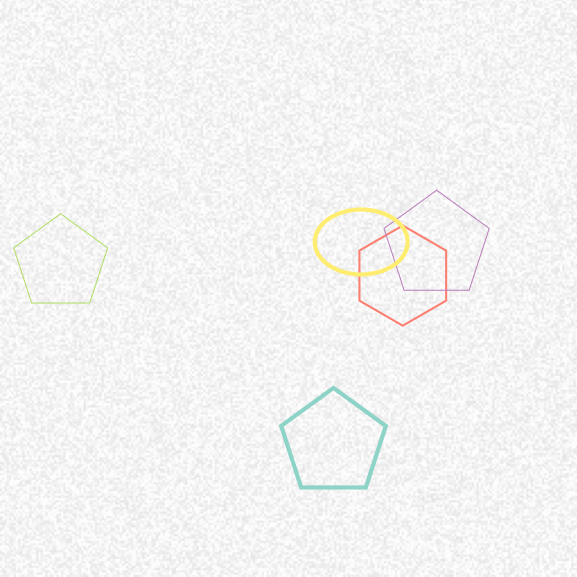[{"shape": "pentagon", "thickness": 2, "radius": 0.48, "center": [0.577, 0.232]}, {"shape": "hexagon", "thickness": 1, "radius": 0.43, "center": [0.697, 0.522]}, {"shape": "pentagon", "thickness": 0.5, "radius": 0.43, "center": [0.105, 0.544]}, {"shape": "pentagon", "thickness": 0.5, "radius": 0.48, "center": [0.756, 0.574]}, {"shape": "oval", "thickness": 2, "radius": 0.4, "center": [0.625, 0.58]}]